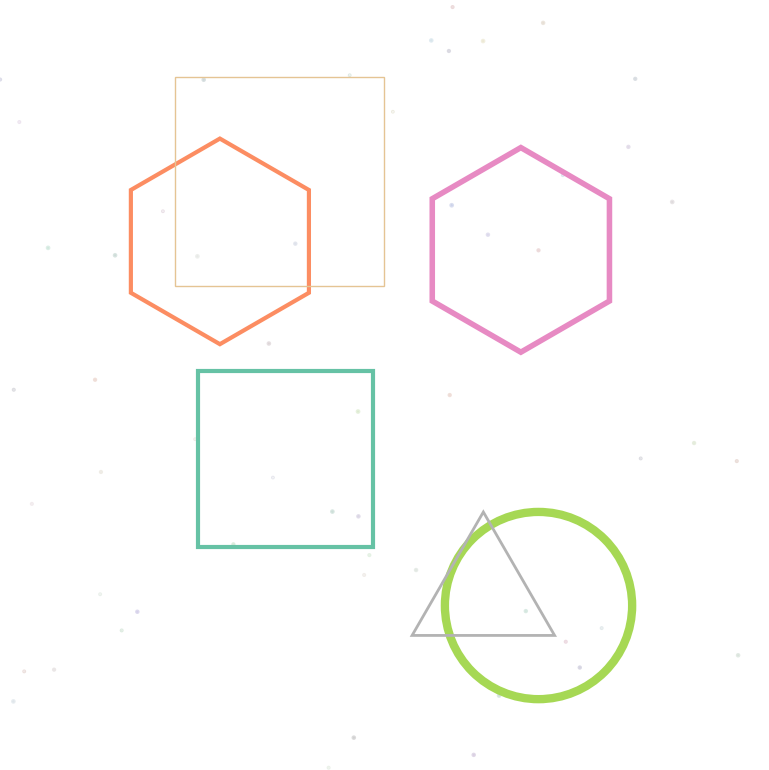[{"shape": "square", "thickness": 1.5, "radius": 0.57, "center": [0.371, 0.404]}, {"shape": "hexagon", "thickness": 1.5, "radius": 0.67, "center": [0.286, 0.687]}, {"shape": "hexagon", "thickness": 2, "radius": 0.66, "center": [0.676, 0.675]}, {"shape": "circle", "thickness": 3, "radius": 0.61, "center": [0.699, 0.214]}, {"shape": "square", "thickness": 0.5, "radius": 0.68, "center": [0.363, 0.764]}, {"shape": "triangle", "thickness": 1, "radius": 0.53, "center": [0.628, 0.228]}]